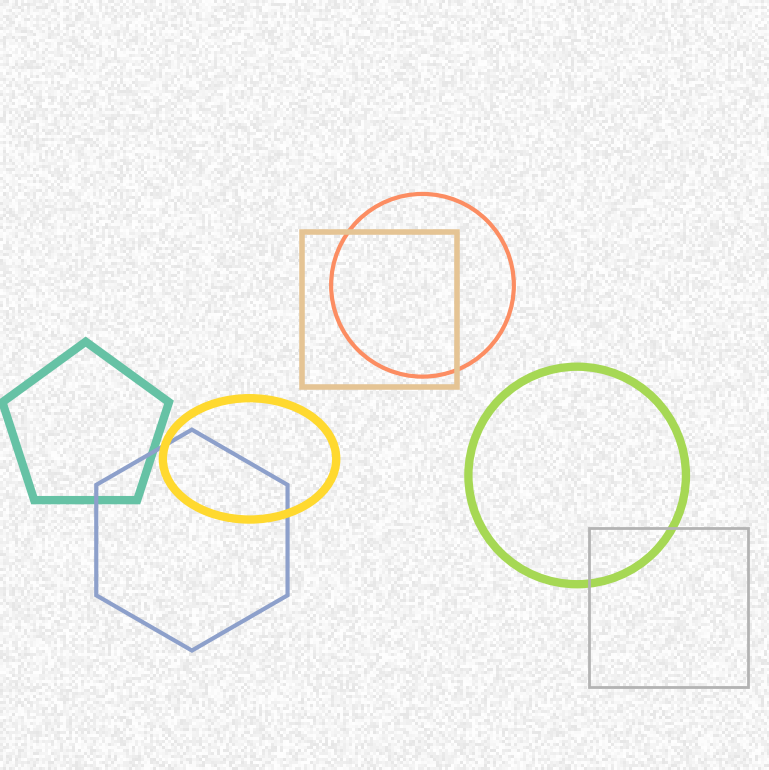[{"shape": "pentagon", "thickness": 3, "radius": 0.57, "center": [0.111, 0.442]}, {"shape": "circle", "thickness": 1.5, "radius": 0.59, "center": [0.549, 0.63]}, {"shape": "hexagon", "thickness": 1.5, "radius": 0.72, "center": [0.249, 0.299]}, {"shape": "circle", "thickness": 3, "radius": 0.71, "center": [0.75, 0.383]}, {"shape": "oval", "thickness": 3, "radius": 0.56, "center": [0.324, 0.404]}, {"shape": "square", "thickness": 2, "radius": 0.5, "center": [0.493, 0.599]}, {"shape": "square", "thickness": 1, "radius": 0.52, "center": [0.868, 0.211]}]